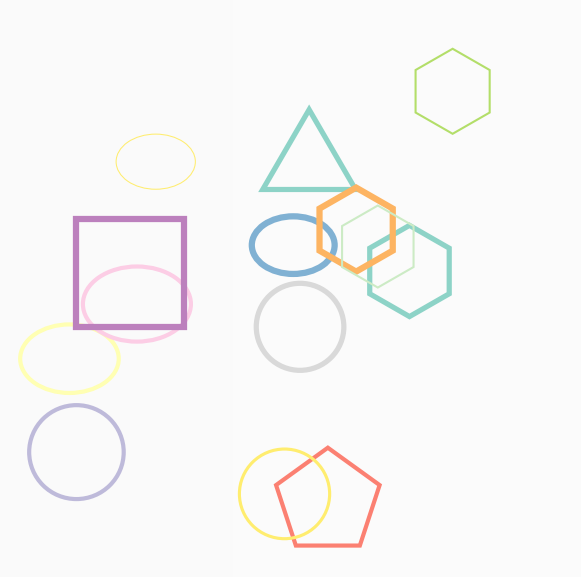[{"shape": "hexagon", "thickness": 2.5, "radius": 0.39, "center": [0.704, 0.53]}, {"shape": "triangle", "thickness": 2.5, "radius": 0.46, "center": [0.532, 0.717]}, {"shape": "oval", "thickness": 2, "radius": 0.42, "center": [0.12, 0.378]}, {"shape": "circle", "thickness": 2, "radius": 0.41, "center": [0.132, 0.216]}, {"shape": "pentagon", "thickness": 2, "radius": 0.47, "center": [0.564, 0.13]}, {"shape": "oval", "thickness": 3, "radius": 0.36, "center": [0.504, 0.575]}, {"shape": "hexagon", "thickness": 3, "radius": 0.36, "center": [0.613, 0.602]}, {"shape": "hexagon", "thickness": 1, "radius": 0.37, "center": [0.779, 0.841]}, {"shape": "oval", "thickness": 2, "radius": 0.46, "center": [0.236, 0.473]}, {"shape": "circle", "thickness": 2.5, "radius": 0.38, "center": [0.516, 0.433]}, {"shape": "square", "thickness": 3, "radius": 0.47, "center": [0.223, 0.527]}, {"shape": "hexagon", "thickness": 1, "radius": 0.35, "center": [0.65, 0.572]}, {"shape": "oval", "thickness": 0.5, "radius": 0.34, "center": [0.268, 0.719]}, {"shape": "circle", "thickness": 1.5, "radius": 0.39, "center": [0.49, 0.144]}]